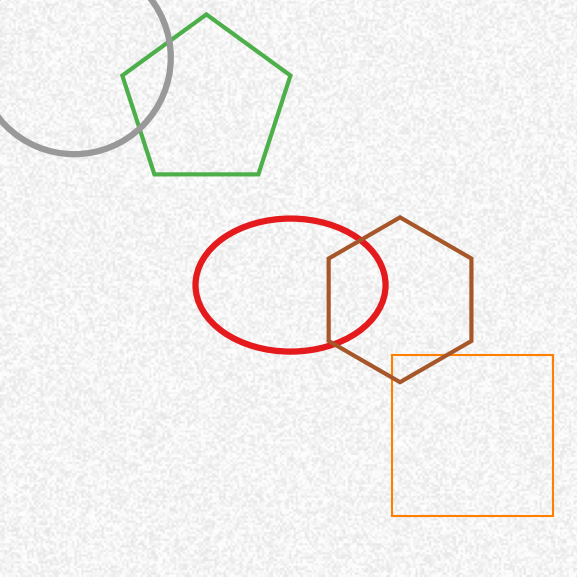[{"shape": "oval", "thickness": 3, "radius": 0.82, "center": [0.503, 0.505]}, {"shape": "pentagon", "thickness": 2, "radius": 0.77, "center": [0.357, 0.821]}, {"shape": "square", "thickness": 1, "radius": 0.7, "center": [0.818, 0.245]}, {"shape": "hexagon", "thickness": 2, "radius": 0.71, "center": [0.693, 0.48]}, {"shape": "circle", "thickness": 3, "radius": 0.84, "center": [0.129, 0.899]}]